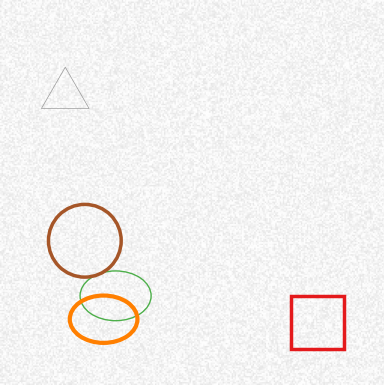[{"shape": "square", "thickness": 2.5, "radius": 0.34, "center": [0.824, 0.163]}, {"shape": "oval", "thickness": 1, "radius": 0.46, "center": [0.3, 0.232]}, {"shape": "oval", "thickness": 3, "radius": 0.44, "center": [0.269, 0.171]}, {"shape": "circle", "thickness": 2.5, "radius": 0.47, "center": [0.22, 0.375]}, {"shape": "triangle", "thickness": 0.5, "radius": 0.36, "center": [0.169, 0.754]}]